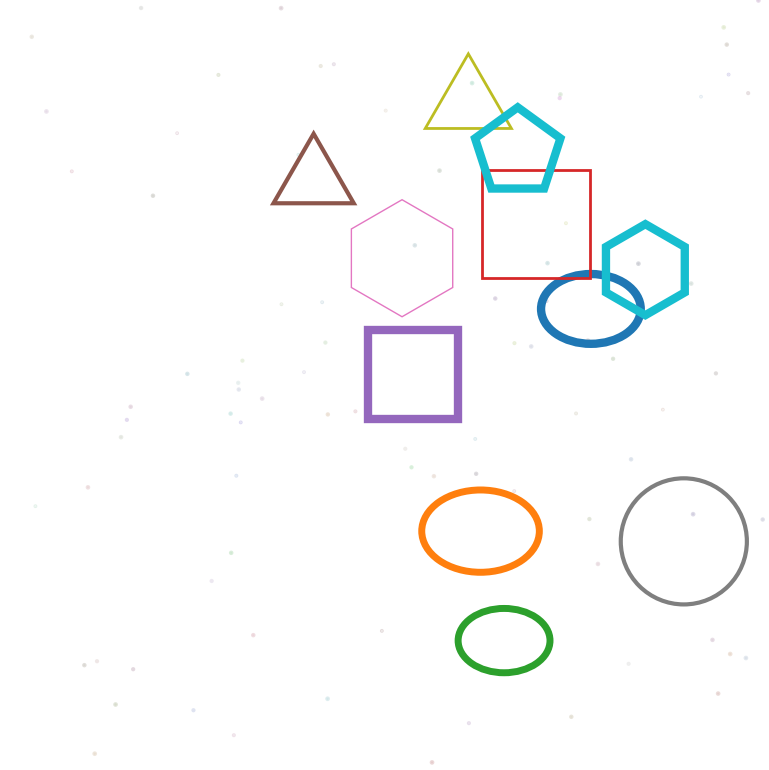[{"shape": "oval", "thickness": 3, "radius": 0.32, "center": [0.767, 0.599]}, {"shape": "oval", "thickness": 2.5, "radius": 0.38, "center": [0.624, 0.31]}, {"shape": "oval", "thickness": 2.5, "radius": 0.3, "center": [0.655, 0.168]}, {"shape": "square", "thickness": 1, "radius": 0.35, "center": [0.696, 0.709]}, {"shape": "square", "thickness": 3, "radius": 0.29, "center": [0.536, 0.514]}, {"shape": "triangle", "thickness": 1.5, "radius": 0.3, "center": [0.407, 0.766]}, {"shape": "hexagon", "thickness": 0.5, "radius": 0.38, "center": [0.522, 0.665]}, {"shape": "circle", "thickness": 1.5, "radius": 0.41, "center": [0.888, 0.297]}, {"shape": "triangle", "thickness": 1, "radius": 0.32, "center": [0.608, 0.865]}, {"shape": "pentagon", "thickness": 3, "radius": 0.29, "center": [0.672, 0.802]}, {"shape": "hexagon", "thickness": 3, "radius": 0.3, "center": [0.838, 0.65]}]